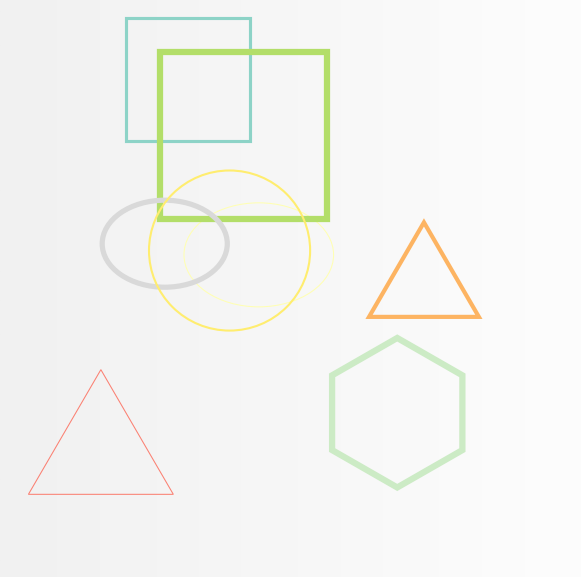[{"shape": "square", "thickness": 1.5, "radius": 0.53, "center": [0.323, 0.861]}, {"shape": "oval", "thickness": 0.5, "radius": 0.64, "center": [0.445, 0.558]}, {"shape": "triangle", "thickness": 0.5, "radius": 0.72, "center": [0.174, 0.215]}, {"shape": "triangle", "thickness": 2, "radius": 0.55, "center": [0.729, 0.505]}, {"shape": "square", "thickness": 3, "radius": 0.72, "center": [0.419, 0.764]}, {"shape": "oval", "thickness": 2.5, "radius": 0.54, "center": [0.283, 0.577]}, {"shape": "hexagon", "thickness": 3, "radius": 0.65, "center": [0.683, 0.284]}, {"shape": "circle", "thickness": 1, "radius": 0.69, "center": [0.395, 0.565]}]